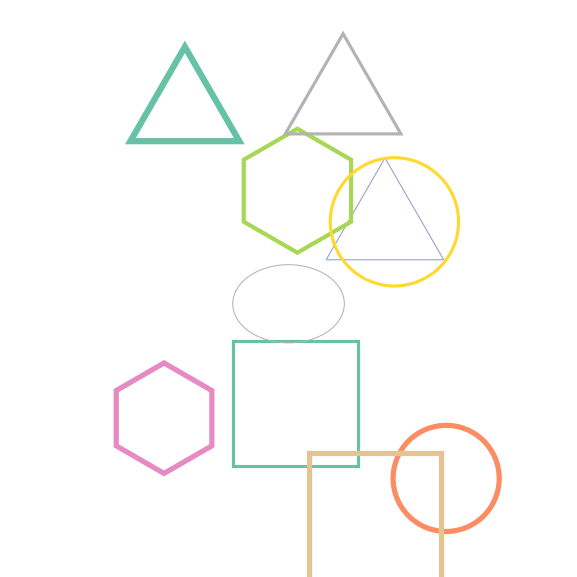[{"shape": "square", "thickness": 1.5, "radius": 0.54, "center": [0.512, 0.301]}, {"shape": "triangle", "thickness": 3, "radius": 0.54, "center": [0.32, 0.809]}, {"shape": "circle", "thickness": 2.5, "radius": 0.46, "center": [0.773, 0.171]}, {"shape": "triangle", "thickness": 0.5, "radius": 0.59, "center": [0.667, 0.608]}, {"shape": "hexagon", "thickness": 2.5, "radius": 0.48, "center": [0.284, 0.275]}, {"shape": "hexagon", "thickness": 2, "radius": 0.54, "center": [0.515, 0.669]}, {"shape": "circle", "thickness": 1.5, "radius": 0.56, "center": [0.683, 0.615]}, {"shape": "square", "thickness": 2.5, "radius": 0.57, "center": [0.649, 0.1]}, {"shape": "oval", "thickness": 0.5, "radius": 0.48, "center": [0.5, 0.473]}, {"shape": "triangle", "thickness": 1.5, "radius": 0.58, "center": [0.594, 0.825]}]